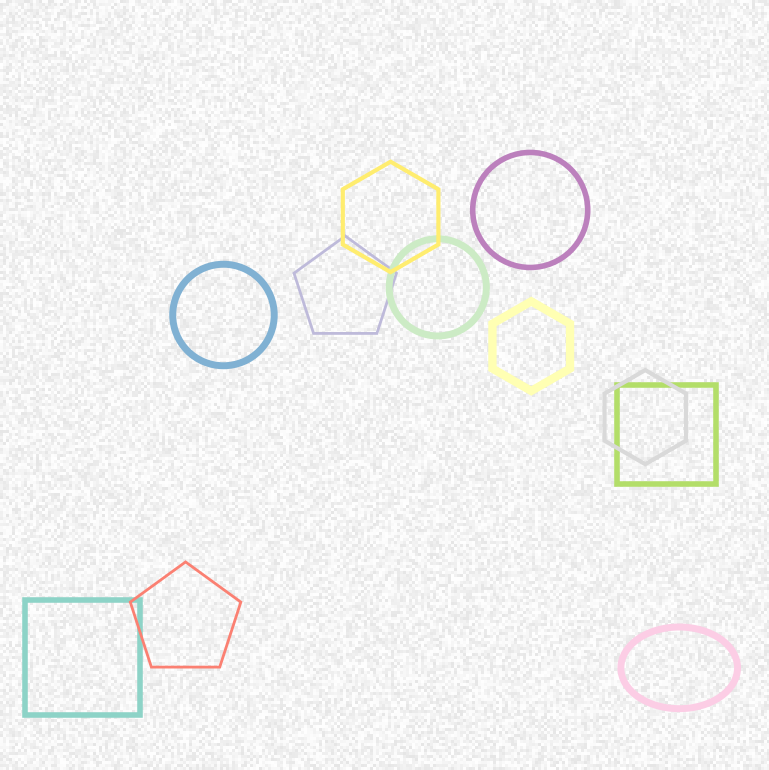[{"shape": "square", "thickness": 2, "radius": 0.37, "center": [0.108, 0.146]}, {"shape": "hexagon", "thickness": 3, "radius": 0.29, "center": [0.69, 0.55]}, {"shape": "pentagon", "thickness": 1, "radius": 0.35, "center": [0.448, 0.624]}, {"shape": "pentagon", "thickness": 1, "radius": 0.38, "center": [0.241, 0.195]}, {"shape": "circle", "thickness": 2.5, "radius": 0.33, "center": [0.29, 0.591]}, {"shape": "square", "thickness": 2, "radius": 0.32, "center": [0.866, 0.436]}, {"shape": "oval", "thickness": 2.5, "radius": 0.38, "center": [0.882, 0.133]}, {"shape": "hexagon", "thickness": 1.5, "radius": 0.31, "center": [0.838, 0.458]}, {"shape": "circle", "thickness": 2, "radius": 0.37, "center": [0.689, 0.727]}, {"shape": "circle", "thickness": 2.5, "radius": 0.32, "center": [0.569, 0.627]}, {"shape": "hexagon", "thickness": 1.5, "radius": 0.36, "center": [0.507, 0.718]}]